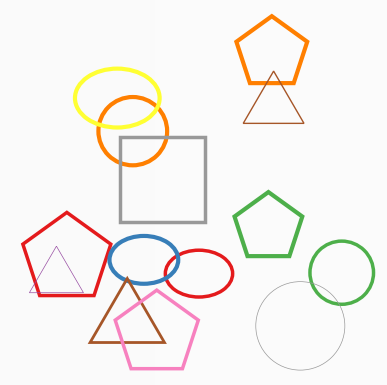[{"shape": "pentagon", "thickness": 2.5, "radius": 0.6, "center": [0.173, 0.329]}, {"shape": "oval", "thickness": 2.5, "radius": 0.43, "center": [0.514, 0.289]}, {"shape": "oval", "thickness": 3, "radius": 0.44, "center": [0.371, 0.325]}, {"shape": "circle", "thickness": 2.5, "radius": 0.41, "center": [0.882, 0.292]}, {"shape": "pentagon", "thickness": 3, "radius": 0.46, "center": [0.693, 0.409]}, {"shape": "triangle", "thickness": 0.5, "radius": 0.4, "center": [0.146, 0.28]}, {"shape": "circle", "thickness": 3, "radius": 0.44, "center": [0.343, 0.659]}, {"shape": "pentagon", "thickness": 3, "radius": 0.48, "center": [0.701, 0.862]}, {"shape": "oval", "thickness": 3, "radius": 0.55, "center": [0.303, 0.745]}, {"shape": "triangle", "thickness": 1, "radius": 0.45, "center": [0.706, 0.725]}, {"shape": "triangle", "thickness": 2, "radius": 0.55, "center": [0.328, 0.166]}, {"shape": "pentagon", "thickness": 2.5, "radius": 0.56, "center": [0.405, 0.134]}, {"shape": "square", "thickness": 2.5, "radius": 0.55, "center": [0.42, 0.533]}, {"shape": "circle", "thickness": 0.5, "radius": 0.57, "center": [0.775, 0.154]}]